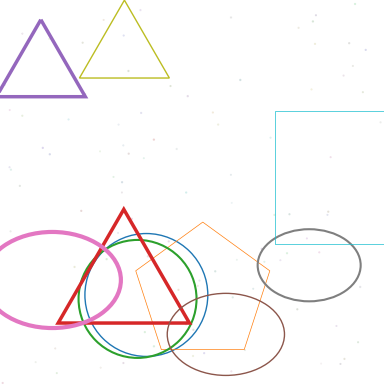[{"shape": "circle", "thickness": 1, "radius": 0.8, "center": [0.38, 0.234]}, {"shape": "pentagon", "thickness": 0.5, "radius": 0.92, "center": [0.527, 0.24]}, {"shape": "circle", "thickness": 1.5, "radius": 0.77, "center": [0.357, 0.224]}, {"shape": "triangle", "thickness": 2.5, "radius": 0.98, "center": [0.322, 0.259]}, {"shape": "triangle", "thickness": 2.5, "radius": 0.67, "center": [0.106, 0.815]}, {"shape": "oval", "thickness": 1, "radius": 0.76, "center": [0.587, 0.131]}, {"shape": "oval", "thickness": 3, "radius": 0.89, "center": [0.136, 0.273]}, {"shape": "oval", "thickness": 1.5, "radius": 0.67, "center": [0.803, 0.311]}, {"shape": "triangle", "thickness": 1, "radius": 0.67, "center": [0.323, 0.865]}, {"shape": "square", "thickness": 0.5, "radius": 0.86, "center": [0.888, 0.538]}]